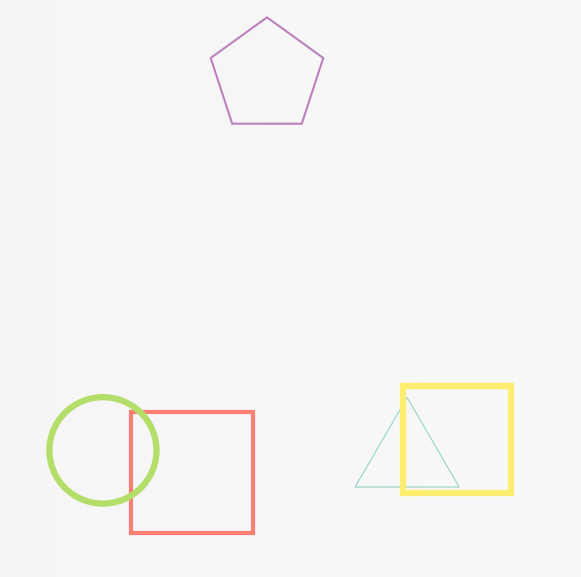[{"shape": "triangle", "thickness": 0.5, "radius": 0.52, "center": [0.7, 0.207]}, {"shape": "square", "thickness": 2, "radius": 0.52, "center": [0.33, 0.181]}, {"shape": "circle", "thickness": 3, "radius": 0.46, "center": [0.177, 0.219]}, {"shape": "pentagon", "thickness": 1, "radius": 0.51, "center": [0.459, 0.867]}, {"shape": "square", "thickness": 3, "radius": 0.46, "center": [0.786, 0.238]}]